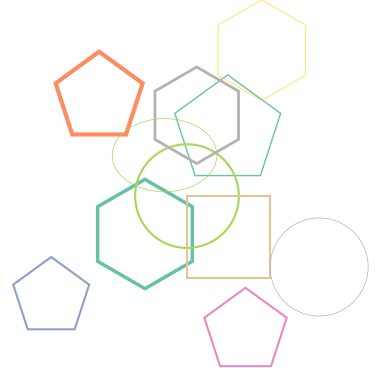[{"shape": "hexagon", "thickness": 2.5, "radius": 0.71, "center": [0.377, 0.392]}, {"shape": "pentagon", "thickness": 1, "radius": 0.72, "center": [0.591, 0.661]}, {"shape": "pentagon", "thickness": 3, "radius": 0.59, "center": [0.257, 0.747]}, {"shape": "pentagon", "thickness": 1.5, "radius": 0.52, "center": [0.133, 0.229]}, {"shape": "pentagon", "thickness": 1.5, "radius": 0.56, "center": [0.638, 0.14]}, {"shape": "oval", "thickness": 0.5, "radius": 0.68, "center": [0.427, 0.597]}, {"shape": "circle", "thickness": 1.5, "radius": 0.67, "center": [0.486, 0.491]}, {"shape": "hexagon", "thickness": 0.5, "radius": 0.65, "center": [0.679, 0.87]}, {"shape": "square", "thickness": 1.5, "radius": 0.54, "center": [0.593, 0.385]}, {"shape": "circle", "thickness": 0.5, "radius": 0.64, "center": [0.829, 0.307]}, {"shape": "hexagon", "thickness": 2, "radius": 0.63, "center": [0.511, 0.701]}]